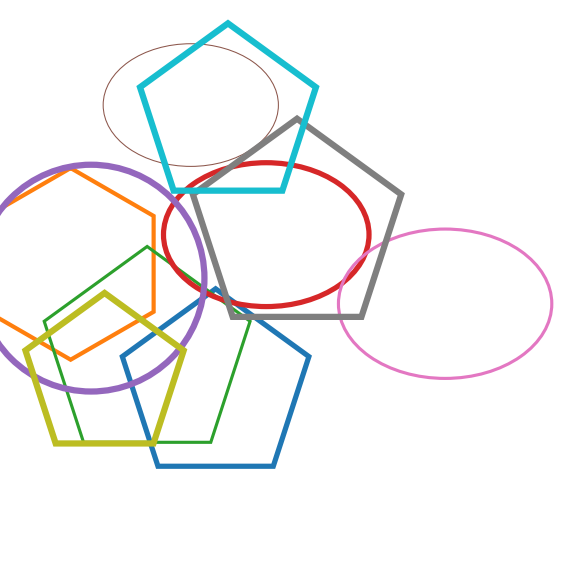[{"shape": "pentagon", "thickness": 2.5, "radius": 0.85, "center": [0.373, 0.329]}, {"shape": "hexagon", "thickness": 2, "radius": 0.83, "center": [0.122, 0.542]}, {"shape": "pentagon", "thickness": 1.5, "radius": 0.94, "center": [0.255, 0.385]}, {"shape": "oval", "thickness": 2.5, "radius": 0.89, "center": [0.461, 0.593]}, {"shape": "circle", "thickness": 3, "radius": 0.98, "center": [0.158, 0.518]}, {"shape": "oval", "thickness": 0.5, "radius": 0.76, "center": [0.33, 0.817]}, {"shape": "oval", "thickness": 1.5, "radius": 0.92, "center": [0.771, 0.473]}, {"shape": "pentagon", "thickness": 3, "radius": 0.95, "center": [0.514, 0.604]}, {"shape": "pentagon", "thickness": 3, "radius": 0.72, "center": [0.181, 0.348]}, {"shape": "pentagon", "thickness": 3, "radius": 0.8, "center": [0.395, 0.799]}]